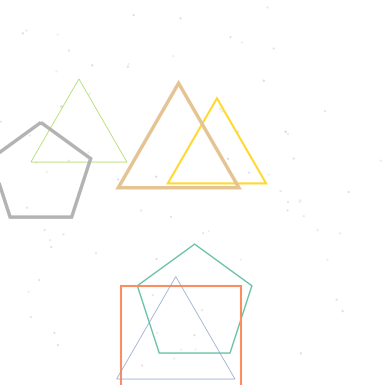[{"shape": "pentagon", "thickness": 1, "radius": 0.78, "center": [0.505, 0.209]}, {"shape": "square", "thickness": 1.5, "radius": 0.78, "center": [0.471, 0.101]}, {"shape": "triangle", "thickness": 0.5, "radius": 0.89, "center": [0.457, 0.104]}, {"shape": "triangle", "thickness": 0.5, "radius": 0.72, "center": [0.205, 0.651]}, {"shape": "triangle", "thickness": 1.5, "radius": 0.74, "center": [0.564, 0.597]}, {"shape": "triangle", "thickness": 2.5, "radius": 0.9, "center": [0.464, 0.603]}, {"shape": "pentagon", "thickness": 2.5, "radius": 0.68, "center": [0.106, 0.546]}]